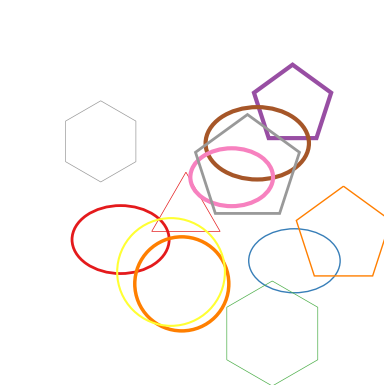[{"shape": "oval", "thickness": 2, "radius": 0.63, "center": [0.313, 0.378]}, {"shape": "triangle", "thickness": 0.5, "radius": 0.51, "center": [0.483, 0.45]}, {"shape": "oval", "thickness": 1, "radius": 0.59, "center": [0.765, 0.323]}, {"shape": "hexagon", "thickness": 0.5, "radius": 0.68, "center": [0.707, 0.134]}, {"shape": "pentagon", "thickness": 3, "radius": 0.53, "center": [0.76, 0.727]}, {"shape": "circle", "thickness": 2.5, "radius": 0.61, "center": [0.472, 0.263]}, {"shape": "pentagon", "thickness": 1, "radius": 0.64, "center": [0.892, 0.388]}, {"shape": "circle", "thickness": 1.5, "radius": 0.7, "center": [0.444, 0.294]}, {"shape": "oval", "thickness": 3, "radius": 0.67, "center": [0.668, 0.628]}, {"shape": "oval", "thickness": 3, "radius": 0.54, "center": [0.602, 0.54]}, {"shape": "hexagon", "thickness": 0.5, "radius": 0.53, "center": [0.262, 0.633]}, {"shape": "pentagon", "thickness": 2, "radius": 0.71, "center": [0.643, 0.561]}]